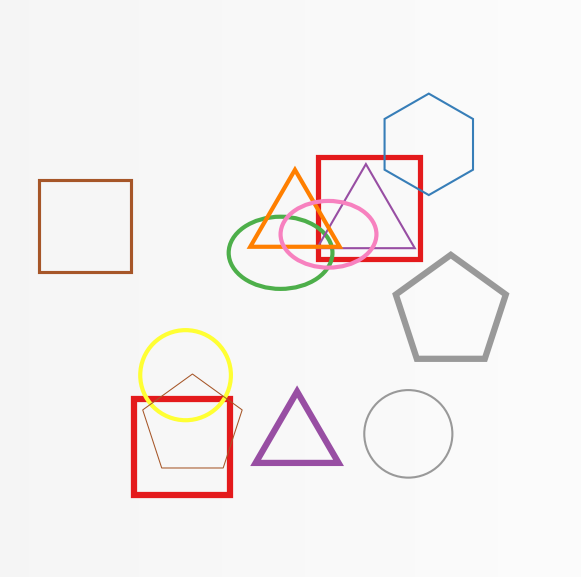[{"shape": "square", "thickness": 2.5, "radius": 0.44, "center": [0.634, 0.639]}, {"shape": "square", "thickness": 3, "radius": 0.41, "center": [0.313, 0.226]}, {"shape": "hexagon", "thickness": 1, "radius": 0.44, "center": [0.738, 0.749]}, {"shape": "oval", "thickness": 2, "radius": 0.45, "center": [0.483, 0.561]}, {"shape": "triangle", "thickness": 1, "radius": 0.49, "center": [0.63, 0.618]}, {"shape": "triangle", "thickness": 3, "radius": 0.41, "center": [0.511, 0.239]}, {"shape": "triangle", "thickness": 2, "radius": 0.44, "center": [0.507, 0.616]}, {"shape": "circle", "thickness": 2, "radius": 0.39, "center": [0.319, 0.349]}, {"shape": "square", "thickness": 1.5, "radius": 0.4, "center": [0.146, 0.608]}, {"shape": "pentagon", "thickness": 0.5, "radius": 0.45, "center": [0.331, 0.262]}, {"shape": "oval", "thickness": 2, "radius": 0.41, "center": [0.565, 0.593]}, {"shape": "pentagon", "thickness": 3, "radius": 0.5, "center": [0.776, 0.458]}, {"shape": "circle", "thickness": 1, "radius": 0.38, "center": [0.703, 0.248]}]